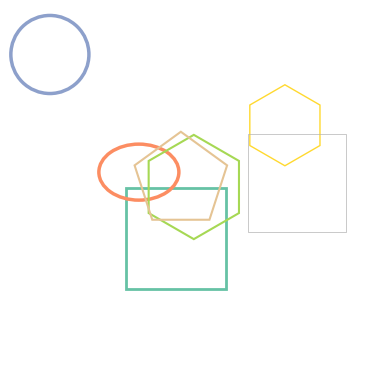[{"shape": "square", "thickness": 2, "radius": 0.65, "center": [0.457, 0.381]}, {"shape": "oval", "thickness": 2.5, "radius": 0.52, "center": [0.361, 0.553]}, {"shape": "circle", "thickness": 2.5, "radius": 0.51, "center": [0.13, 0.858]}, {"shape": "hexagon", "thickness": 1.5, "radius": 0.68, "center": [0.503, 0.514]}, {"shape": "hexagon", "thickness": 1, "radius": 0.53, "center": [0.74, 0.675]}, {"shape": "pentagon", "thickness": 1.5, "radius": 0.63, "center": [0.47, 0.531]}, {"shape": "square", "thickness": 0.5, "radius": 0.64, "center": [0.77, 0.524]}]